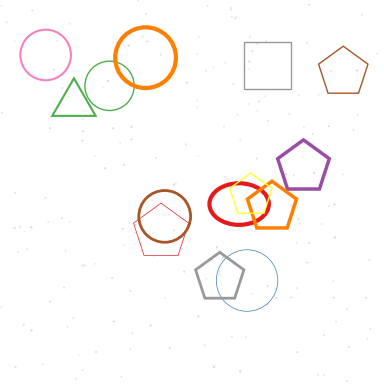[{"shape": "pentagon", "thickness": 0.5, "radius": 0.38, "center": [0.418, 0.397]}, {"shape": "oval", "thickness": 3, "radius": 0.39, "center": [0.621, 0.47]}, {"shape": "circle", "thickness": 0.5, "radius": 0.4, "center": [0.642, 0.271]}, {"shape": "triangle", "thickness": 1.5, "radius": 0.33, "center": [0.192, 0.732]}, {"shape": "circle", "thickness": 1, "radius": 0.32, "center": [0.285, 0.777]}, {"shape": "pentagon", "thickness": 2.5, "radius": 0.35, "center": [0.788, 0.566]}, {"shape": "circle", "thickness": 3, "radius": 0.39, "center": [0.378, 0.85]}, {"shape": "pentagon", "thickness": 2.5, "radius": 0.34, "center": [0.706, 0.462]}, {"shape": "pentagon", "thickness": 1, "radius": 0.29, "center": [0.652, 0.493]}, {"shape": "circle", "thickness": 2, "radius": 0.34, "center": [0.428, 0.438]}, {"shape": "pentagon", "thickness": 1, "radius": 0.34, "center": [0.892, 0.813]}, {"shape": "circle", "thickness": 1.5, "radius": 0.33, "center": [0.119, 0.857]}, {"shape": "square", "thickness": 1, "radius": 0.3, "center": [0.695, 0.83]}, {"shape": "pentagon", "thickness": 2, "radius": 0.33, "center": [0.571, 0.279]}]